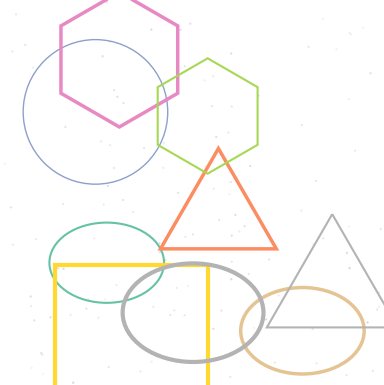[{"shape": "oval", "thickness": 1.5, "radius": 0.74, "center": [0.277, 0.318]}, {"shape": "triangle", "thickness": 2.5, "radius": 0.87, "center": [0.567, 0.441]}, {"shape": "circle", "thickness": 1, "radius": 0.94, "center": [0.248, 0.709]}, {"shape": "hexagon", "thickness": 2.5, "radius": 0.88, "center": [0.31, 0.845]}, {"shape": "hexagon", "thickness": 1.5, "radius": 0.75, "center": [0.539, 0.699]}, {"shape": "square", "thickness": 3, "radius": 0.99, "center": [0.341, 0.115]}, {"shape": "oval", "thickness": 2.5, "radius": 0.8, "center": [0.786, 0.141]}, {"shape": "triangle", "thickness": 1.5, "radius": 0.98, "center": [0.863, 0.248]}, {"shape": "oval", "thickness": 3, "radius": 0.91, "center": [0.501, 0.188]}]